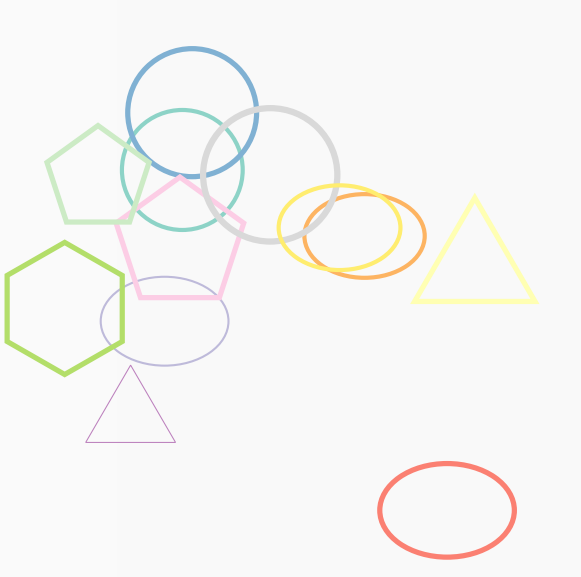[{"shape": "circle", "thickness": 2, "radius": 0.52, "center": [0.314, 0.705]}, {"shape": "triangle", "thickness": 2.5, "radius": 0.6, "center": [0.817, 0.537]}, {"shape": "oval", "thickness": 1, "radius": 0.55, "center": [0.283, 0.443]}, {"shape": "oval", "thickness": 2.5, "radius": 0.58, "center": [0.769, 0.115]}, {"shape": "circle", "thickness": 2.5, "radius": 0.55, "center": [0.331, 0.804]}, {"shape": "oval", "thickness": 2, "radius": 0.52, "center": [0.627, 0.591]}, {"shape": "hexagon", "thickness": 2.5, "radius": 0.57, "center": [0.111, 0.465]}, {"shape": "pentagon", "thickness": 2.5, "radius": 0.58, "center": [0.31, 0.577]}, {"shape": "circle", "thickness": 3, "radius": 0.58, "center": [0.465, 0.696]}, {"shape": "triangle", "thickness": 0.5, "radius": 0.45, "center": [0.225, 0.278]}, {"shape": "pentagon", "thickness": 2.5, "radius": 0.46, "center": [0.169, 0.689]}, {"shape": "oval", "thickness": 2, "radius": 0.52, "center": [0.584, 0.605]}]